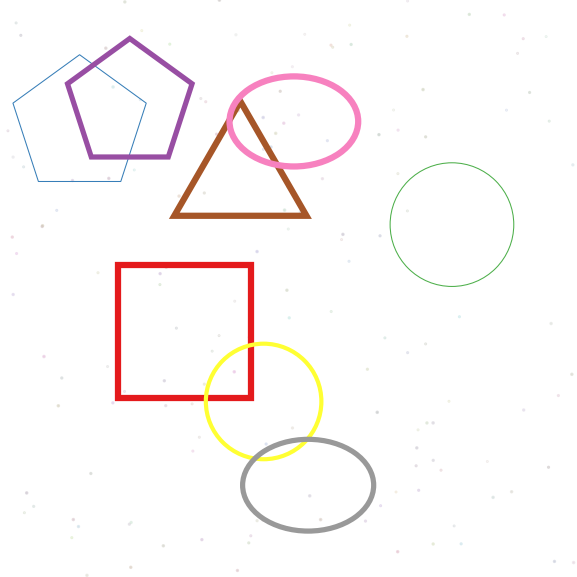[{"shape": "square", "thickness": 3, "radius": 0.58, "center": [0.319, 0.426]}, {"shape": "pentagon", "thickness": 0.5, "radius": 0.61, "center": [0.138, 0.783]}, {"shape": "circle", "thickness": 0.5, "radius": 0.54, "center": [0.783, 0.61]}, {"shape": "pentagon", "thickness": 2.5, "radius": 0.57, "center": [0.225, 0.819]}, {"shape": "circle", "thickness": 2, "radius": 0.5, "center": [0.456, 0.304]}, {"shape": "triangle", "thickness": 3, "radius": 0.66, "center": [0.416, 0.692]}, {"shape": "oval", "thickness": 3, "radius": 0.56, "center": [0.509, 0.789]}, {"shape": "oval", "thickness": 2.5, "radius": 0.57, "center": [0.534, 0.159]}]